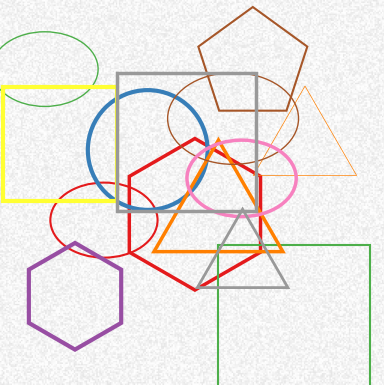[{"shape": "oval", "thickness": 1.5, "radius": 0.7, "center": [0.27, 0.428]}, {"shape": "hexagon", "thickness": 2.5, "radius": 0.98, "center": [0.506, 0.443]}, {"shape": "circle", "thickness": 3, "radius": 0.78, "center": [0.384, 0.61]}, {"shape": "square", "thickness": 1.5, "radius": 0.99, "center": [0.764, 0.166]}, {"shape": "oval", "thickness": 1, "radius": 0.69, "center": [0.116, 0.821]}, {"shape": "hexagon", "thickness": 3, "radius": 0.69, "center": [0.195, 0.23]}, {"shape": "triangle", "thickness": 2.5, "radius": 0.97, "center": [0.567, 0.443]}, {"shape": "triangle", "thickness": 0.5, "radius": 0.77, "center": [0.792, 0.622]}, {"shape": "square", "thickness": 3, "radius": 0.74, "center": [0.157, 0.626]}, {"shape": "oval", "thickness": 1, "radius": 0.85, "center": [0.605, 0.692]}, {"shape": "pentagon", "thickness": 1.5, "radius": 0.74, "center": [0.657, 0.833]}, {"shape": "oval", "thickness": 2.5, "radius": 0.71, "center": [0.627, 0.537]}, {"shape": "triangle", "thickness": 2, "radius": 0.68, "center": [0.63, 0.321]}, {"shape": "square", "thickness": 2.5, "radius": 0.9, "center": [0.485, 0.631]}]